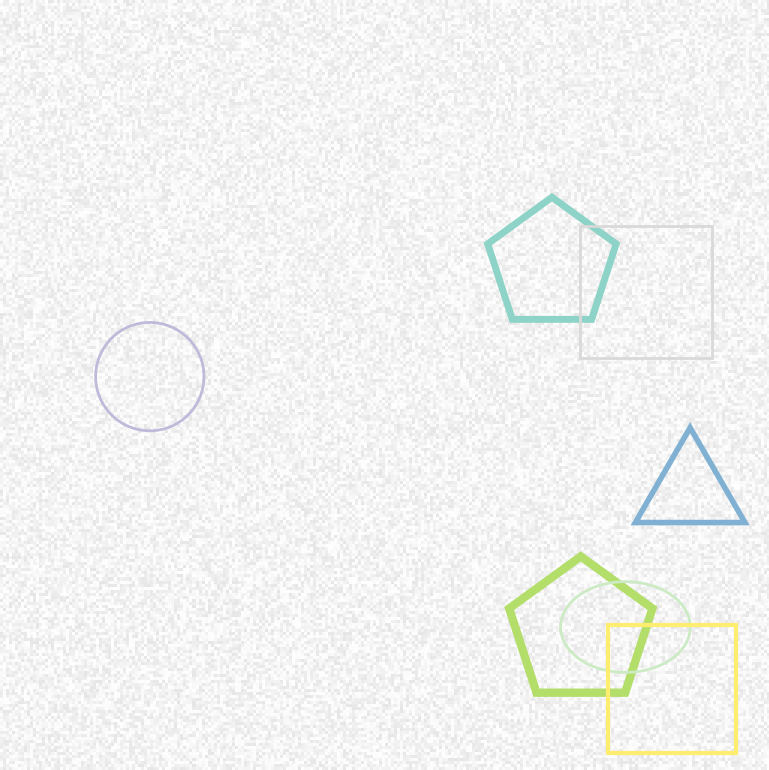[{"shape": "pentagon", "thickness": 2.5, "radius": 0.44, "center": [0.717, 0.656]}, {"shape": "circle", "thickness": 1, "radius": 0.35, "center": [0.195, 0.511]}, {"shape": "triangle", "thickness": 2, "radius": 0.41, "center": [0.896, 0.362]}, {"shape": "pentagon", "thickness": 3, "radius": 0.49, "center": [0.754, 0.18]}, {"shape": "square", "thickness": 1, "radius": 0.43, "center": [0.839, 0.621]}, {"shape": "oval", "thickness": 1, "radius": 0.42, "center": [0.812, 0.186]}, {"shape": "square", "thickness": 1.5, "radius": 0.42, "center": [0.872, 0.105]}]